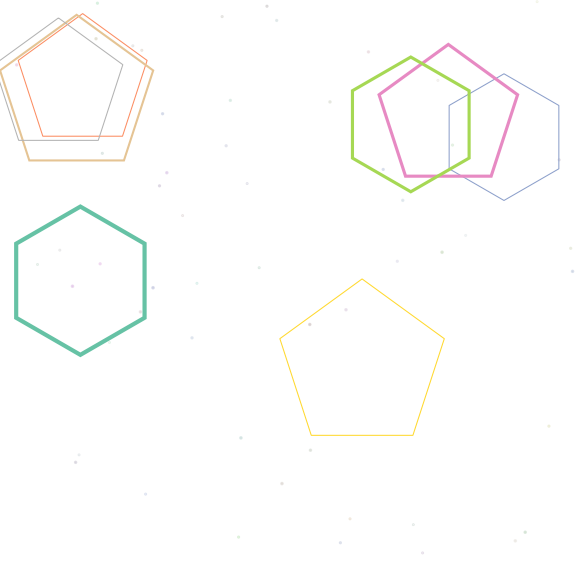[{"shape": "hexagon", "thickness": 2, "radius": 0.64, "center": [0.139, 0.513]}, {"shape": "pentagon", "thickness": 0.5, "radius": 0.59, "center": [0.143, 0.858]}, {"shape": "hexagon", "thickness": 0.5, "radius": 0.55, "center": [0.873, 0.762]}, {"shape": "pentagon", "thickness": 1.5, "radius": 0.63, "center": [0.776, 0.796]}, {"shape": "hexagon", "thickness": 1.5, "radius": 0.58, "center": [0.711, 0.784]}, {"shape": "pentagon", "thickness": 0.5, "radius": 0.75, "center": [0.627, 0.366]}, {"shape": "pentagon", "thickness": 1, "radius": 0.7, "center": [0.133, 0.834]}, {"shape": "pentagon", "thickness": 0.5, "radius": 0.59, "center": [0.101, 0.851]}]